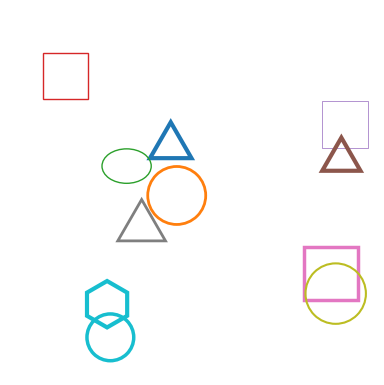[{"shape": "triangle", "thickness": 3, "radius": 0.31, "center": [0.443, 0.62]}, {"shape": "circle", "thickness": 2, "radius": 0.38, "center": [0.459, 0.492]}, {"shape": "oval", "thickness": 1, "radius": 0.32, "center": [0.329, 0.569]}, {"shape": "square", "thickness": 1, "radius": 0.3, "center": [0.17, 0.803]}, {"shape": "square", "thickness": 0.5, "radius": 0.3, "center": [0.896, 0.677]}, {"shape": "triangle", "thickness": 3, "radius": 0.29, "center": [0.887, 0.585]}, {"shape": "square", "thickness": 2.5, "radius": 0.35, "center": [0.86, 0.29]}, {"shape": "triangle", "thickness": 2, "radius": 0.36, "center": [0.368, 0.41]}, {"shape": "circle", "thickness": 1.5, "radius": 0.39, "center": [0.872, 0.237]}, {"shape": "circle", "thickness": 2.5, "radius": 0.3, "center": [0.287, 0.124]}, {"shape": "hexagon", "thickness": 3, "radius": 0.3, "center": [0.278, 0.21]}]